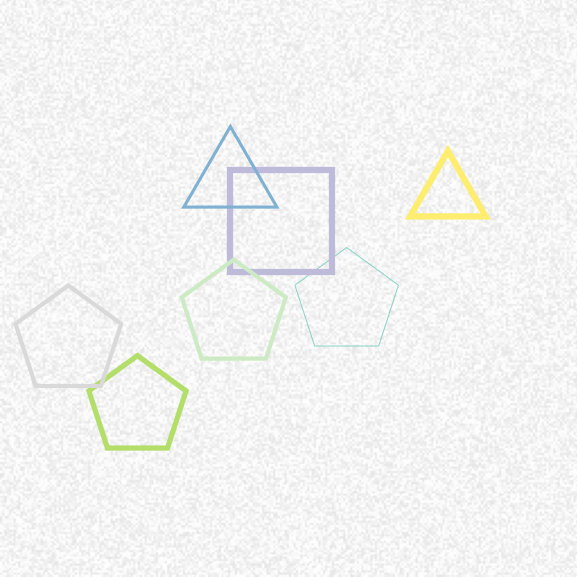[{"shape": "pentagon", "thickness": 0.5, "radius": 0.47, "center": [0.6, 0.476]}, {"shape": "square", "thickness": 3, "radius": 0.44, "center": [0.486, 0.616]}, {"shape": "triangle", "thickness": 1.5, "radius": 0.47, "center": [0.399, 0.687]}, {"shape": "pentagon", "thickness": 2.5, "radius": 0.44, "center": [0.238, 0.295]}, {"shape": "pentagon", "thickness": 2, "radius": 0.48, "center": [0.118, 0.409]}, {"shape": "pentagon", "thickness": 2, "radius": 0.47, "center": [0.405, 0.455]}, {"shape": "triangle", "thickness": 3, "radius": 0.38, "center": [0.776, 0.662]}]